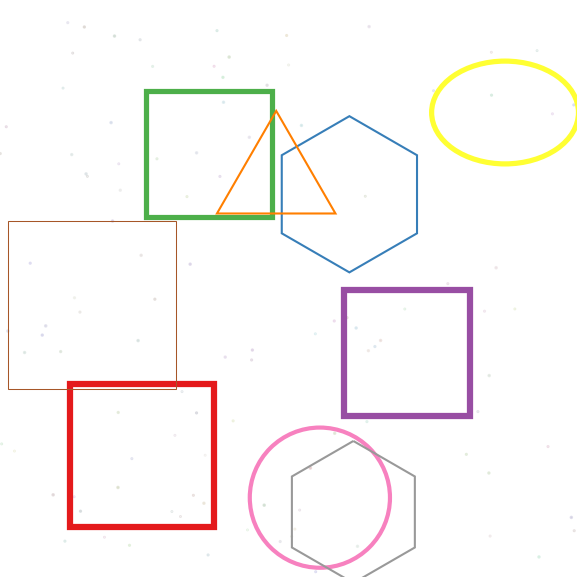[{"shape": "square", "thickness": 3, "radius": 0.62, "center": [0.246, 0.21]}, {"shape": "hexagon", "thickness": 1, "radius": 0.68, "center": [0.605, 0.663]}, {"shape": "square", "thickness": 2.5, "radius": 0.54, "center": [0.362, 0.733]}, {"shape": "square", "thickness": 3, "radius": 0.55, "center": [0.704, 0.388]}, {"shape": "triangle", "thickness": 1, "radius": 0.59, "center": [0.478, 0.689]}, {"shape": "oval", "thickness": 2.5, "radius": 0.64, "center": [0.875, 0.804]}, {"shape": "square", "thickness": 0.5, "radius": 0.73, "center": [0.16, 0.472]}, {"shape": "circle", "thickness": 2, "radius": 0.61, "center": [0.554, 0.137]}, {"shape": "hexagon", "thickness": 1, "radius": 0.61, "center": [0.612, 0.113]}]